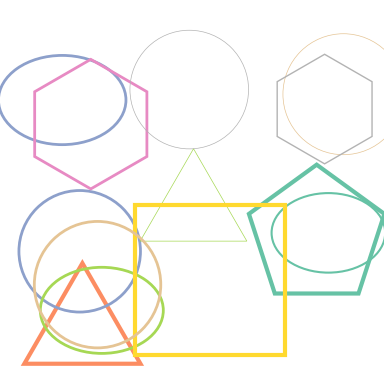[{"shape": "oval", "thickness": 1.5, "radius": 0.74, "center": [0.853, 0.395]}, {"shape": "pentagon", "thickness": 3, "radius": 0.92, "center": [0.822, 0.387]}, {"shape": "triangle", "thickness": 3, "radius": 0.87, "center": [0.214, 0.142]}, {"shape": "circle", "thickness": 2, "radius": 0.79, "center": [0.207, 0.347]}, {"shape": "oval", "thickness": 2, "radius": 0.83, "center": [0.162, 0.74]}, {"shape": "hexagon", "thickness": 2, "radius": 0.84, "center": [0.236, 0.678]}, {"shape": "oval", "thickness": 2, "radius": 0.8, "center": [0.264, 0.194]}, {"shape": "triangle", "thickness": 0.5, "radius": 0.8, "center": [0.503, 0.454]}, {"shape": "square", "thickness": 3, "radius": 0.97, "center": [0.546, 0.274]}, {"shape": "circle", "thickness": 0.5, "radius": 0.79, "center": [0.892, 0.755]}, {"shape": "circle", "thickness": 2, "radius": 0.82, "center": [0.253, 0.261]}, {"shape": "hexagon", "thickness": 1, "radius": 0.71, "center": [0.843, 0.717]}, {"shape": "circle", "thickness": 0.5, "radius": 0.77, "center": [0.492, 0.767]}]